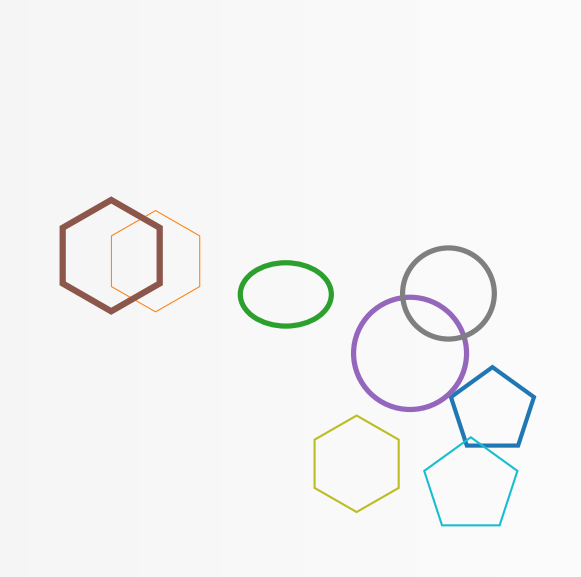[{"shape": "pentagon", "thickness": 2, "radius": 0.38, "center": [0.847, 0.288]}, {"shape": "hexagon", "thickness": 0.5, "radius": 0.44, "center": [0.268, 0.547]}, {"shape": "oval", "thickness": 2.5, "radius": 0.39, "center": [0.492, 0.489]}, {"shape": "circle", "thickness": 2.5, "radius": 0.49, "center": [0.705, 0.387]}, {"shape": "hexagon", "thickness": 3, "radius": 0.48, "center": [0.191, 0.556]}, {"shape": "circle", "thickness": 2.5, "radius": 0.39, "center": [0.772, 0.491]}, {"shape": "hexagon", "thickness": 1, "radius": 0.42, "center": [0.614, 0.196]}, {"shape": "pentagon", "thickness": 1, "radius": 0.42, "center": [0.81, 0.158]}]